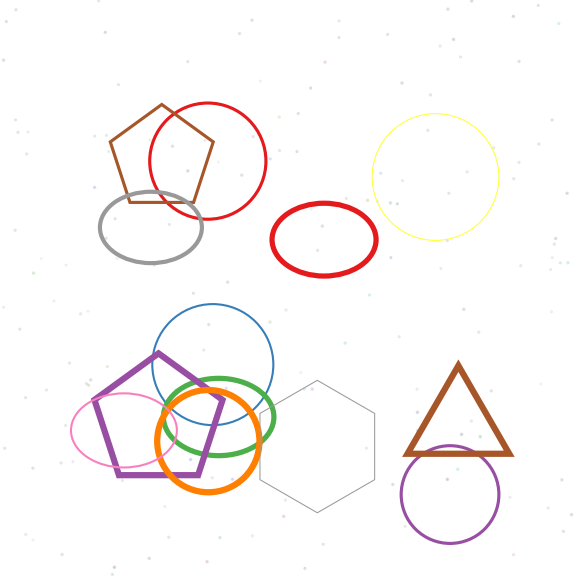[{"shape": "circle", "thickness": 1.5, "radius": 0.5, "center": [0.36, 0.72]}, {"shape": "oval", "thickness": 2.5, "radius": 0.45, "center": [0.561, 0.584]}, {"shape": "circle", "thickness": 1, "radius": 0.52, "center": [0.369, 0.368]}, {"shape": "oval", "thickness": 2.5, "radius": 0.48, "center": [0.379, 0.277]}, {"shape": "pentagon", "thickness": 3, "radius": 0.58, "center": [0.274, 0.271]}, {"shape": "circle", "thickness": 1.5, "radius": 0.42, "center": [0.779, 0.143]}, {"shape": "circle", "thickness": 3, "radius": 0.44, "center": [0.361, 0.235]}, {"shape": "circle", "thickness": 0.5, "radius": 0.55, "center": [0.754, 0.693]}, {"shape": "pentagon", "thickness": 1.5, "radius": 0.47, "center": [0.28, 0.724]}, {"shape": "triangle", "thickness": 3, "radius": 0.51, "center": [0.794, 0.264]}, {"shape": "oval", "thickness": 1, "radius": 0.46, "center": [0.215, 0.254]}, {"shape": "hexagon", "thickness": 0.5, "radius": 0.57, "center": [0.549, 0.226]}, {"shape": "oval", "thickness": 2, "radius": 0.44, "center": [0.261, 0.605]}]